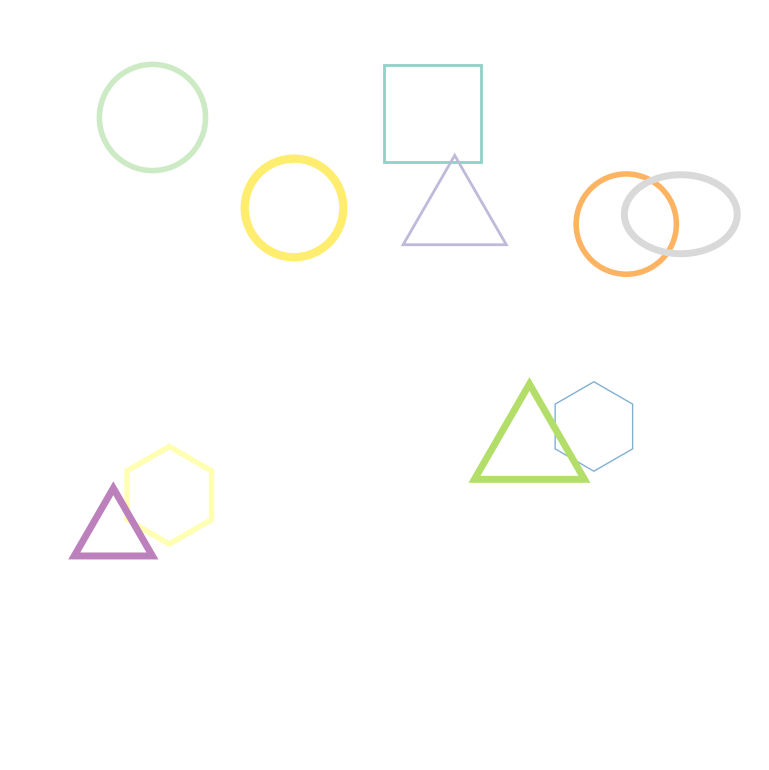[{"shape": "square", "thickness": 1, "radius": 0.31, "center": [0.562, 0.853]}, {"shape": "hexagon", "thickness": 2, "radius": 0.32, "center": [0.22, 0.357]}, {"shape": "triangle", "thickness": 1, "radius": 0.39, "center": [0.591, 0.721]}, {"shape": "hexagon", "thickness": 0.5, "radius": 0.29, "center": [0.771, 0.446]}, {"shape": "circle", "thickness": 2, "radius": 0.33, "center": [0.813, 0.709]}, {"shape": "triangle", "thickness": 2.5, "radius": 0.41, "center": [0.688, 0.419]}, {"shape": "oval", "thickness": 2.5, "radius": 0.37, "center": [0.884, 0.722]}, {"shape": "triangle", "thickness": 2.5, "radius": 0.29, "center": [0.147, 0.307]}, {"shape": "circle", "thickness": 2, "radius": 0.34, "center": [0.198, 0.847]}, {"shape": "circle", "thickness": 3, "radius": 0.32, "center": [0.382, 0.73]}]